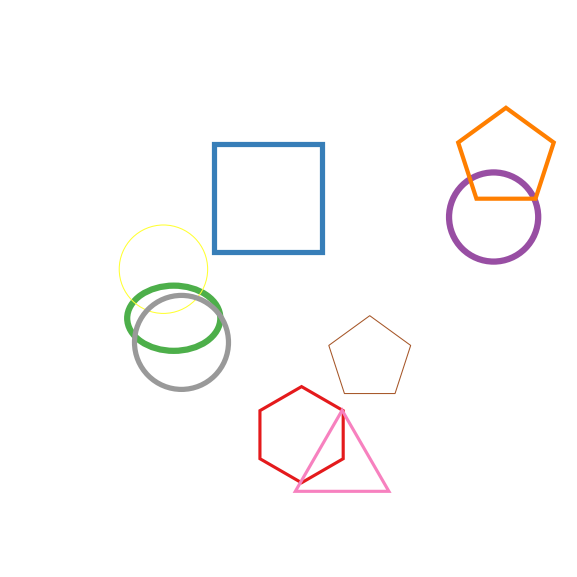[{"shape": "hexagon", "thickness": 1.5, "radius": 0.42, "center": [0.522, 0.246]}, {"shape": "square", "thickness": 2.5, "radius": 0.47, "center": [0.464, 0.656]}, {"shape": "oval", "thickness": 3, "radius": 0.4, "center": [0.301, 0.448]}, {"shape": "circle", "thickness": 3, "radius": 0.39, "center": [0.855, 0.623]}, {"shape": "pentagon", "thickness": 2, "radius": 0.44, "center": [0.876, 0.725]}, {"shape": "circle", "thickness": 0.5, "radius": 0.38, "center": [0.283, 0.533]}, {"shape": "pentagon", "thickness": 0.5, "radius": 0.37, "center": [0.64, 0.378]}, {"shape": "triangle", "thickness": 1.5, "radius": 0.47, "center": [0.592, 0.195]}, {"shape": "circle", "thickness": 2.5, "radius": 0.41, "center": [0.314, 0.406]}]